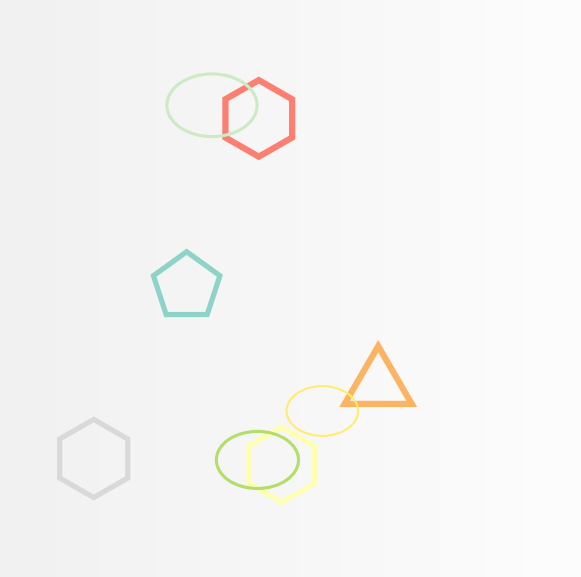[{"shape": "pentagon", "thickness": 2.5, "radius": 0.3, "center": [0.321, 0.503]}, {"shape": "hexagon", "thickness": 2.5, "radius": 0.33, "center": [0.485, 0.194]}, {"shape": "hexagon", "thickness": 3, "radius": 0.33, "center": [0.445, 0.794]}, {"shape": "triangle", "thickness": 3, "radius": 0.33, "center": [0.651, 0.333]}, {"shape": "oval", "thickness": 1.5, "radius": 0.35, "center": [0.443, 0.203]}, {"shape": "hexagon", "thickness": 2.5, "radius": 0.34, "center": [0.161, 0.205]}, {"shape": "oval", "thickness": 1.5, "radius": 0.39, "center": [0.365, 0.817]}, {"shape": "oval", "thickness": 1, "radius": 0.31, "center": [0.555, 0.287]}]